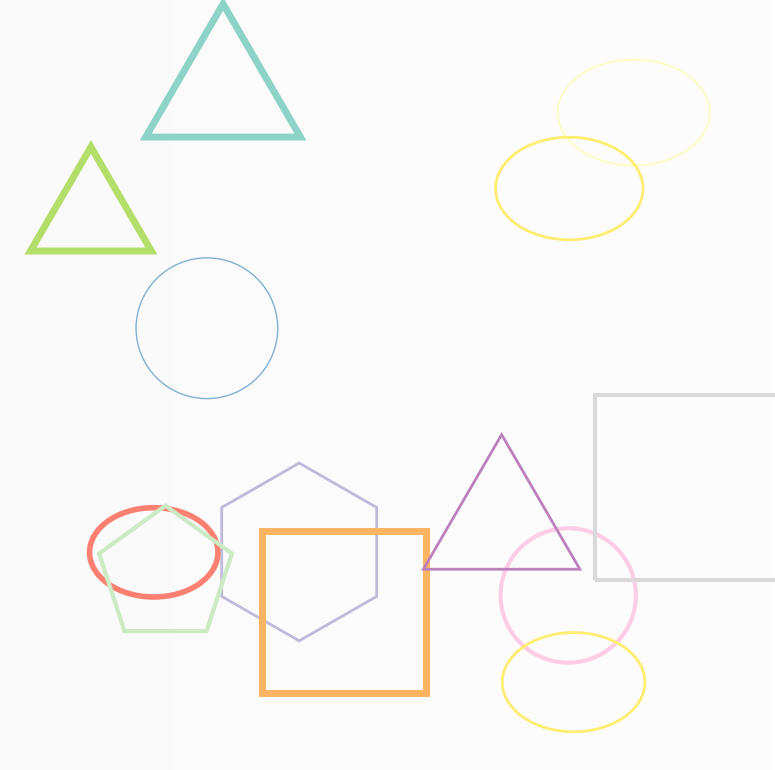[{"shape": "triangle", "thickness": 2.5, "radius": 0.58, "center": [0.288, 0.88]}, {"shape": "oval", "thickness": 0.5, "radius": 0.49, "center": [0.818, 0.854]}, {"shape": "hexagon", "thickness": 1, "radius": 0.58, "center": [0.386, 0.283]}, {"shape": "oval", "thickness": 2, "radius": 0.41, "center": [0.198, 0.283]}, {"shape": "circle", "thickness": 0.5, "radius": 0.46, "center": [0.267, 0.574]}, {"shape": "square", "thickness": 2.5, "radius": 0.53, "center": [0.444, 0.205]}, {"shape": "triangle", "thickness": 2.5, "radius": 0.45, "center": [0.117, 0.719]}, {"shape": "circle", "thickness": 1.5, "radius": 0.44, "center": [0.733, 0.227]}, {"shape": "square", "thickness": 1.5, "radius": 0.6, "center": [0.887, 0.367]}, {"shape": "triangle", "thickness": 1, "radius": 0.58, "center": [0.647, 0.319]}, {"shape": "pentagon", "thickness": 1.5, "radius": 0.45, "center": [0.214, 0.253]}, {"shape": "oval", "thickness": 1, "radius": 0.48, "center": [0.735, 0.755]}, {"shape": "oval", "thickness": 1, "radius": 0.46, "center": [0.74, 0.114]}]